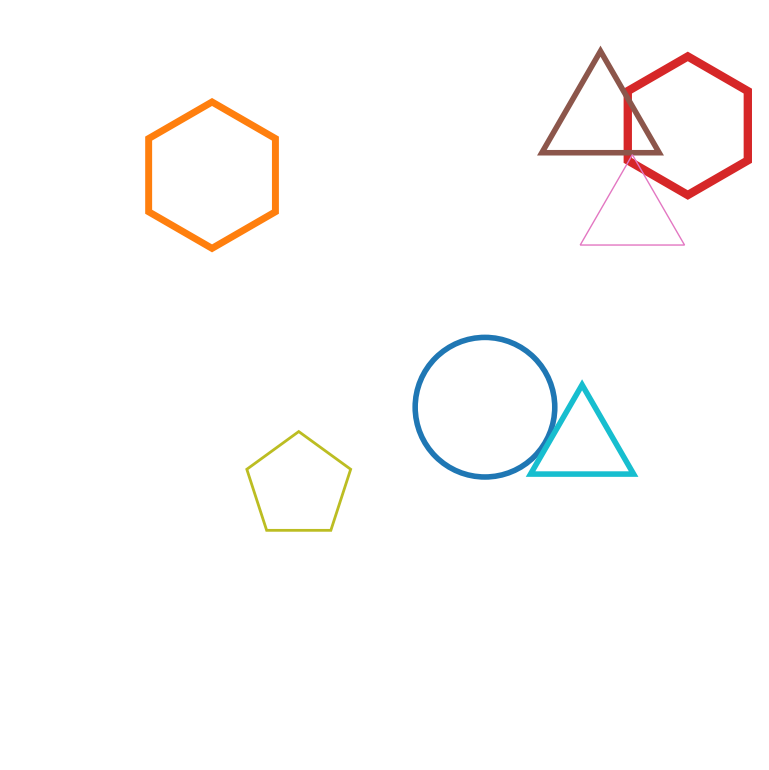[{"shape": "circle", "thickness": 2, "radius": 0.45, "center": [0.63, 0.471]}, {"shape": "hexagon", "thickness": 2.5, "radius": 0.48, "center": [0.275, 0.773]}, {"shape": "hexagon", "thickness": 3, "radius": 0.45, "center": [0.893, 0.837]}, {"shape": "triangle", "thickness": 2, "radius": 0.44, "center": [0.78, 0.846]}, {"shape": "triangle", "thickness": 0.5, "radius": 0.39, "center": [0.821, 0.721]}, {"shape": "pentagon", "thickness": 1, "radius": 0.35, "center": [0.388, 0.369]}, {"shape": "triangle", "thickness": 2, "radius": 0.39, "center": [0.756, 0.423]}]